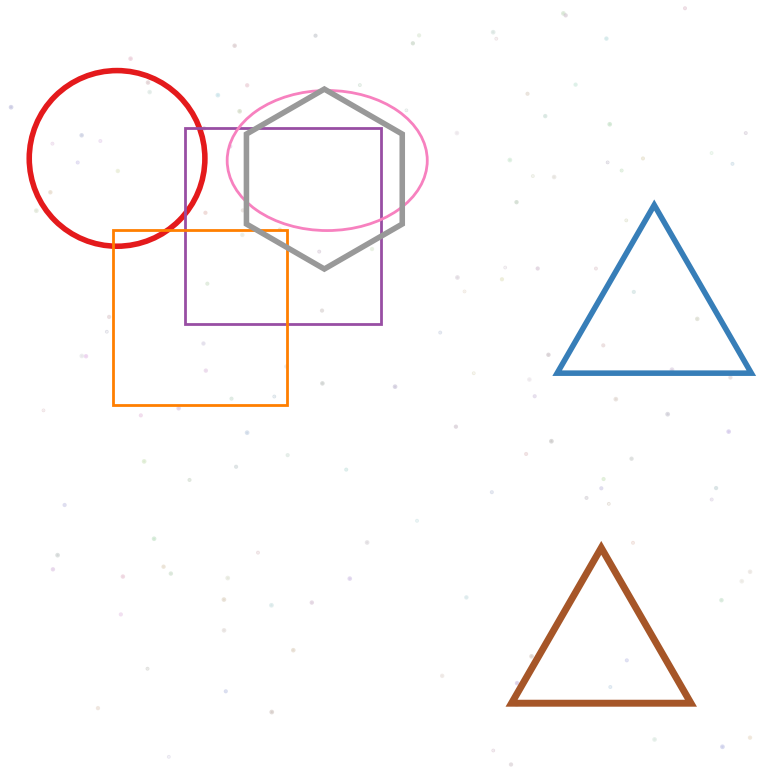[{"shape": "circle", "thickness": 2, "radius": 0.57, "center": [0.152, 0.794]}, {"shape": "triangle", "thickness": 2, "radius": 0.73, "center": [0.85, 0.588]}, {"shape": "square", "thickness": 1, "radius": 0.64, "center": [0.367, 0.707]}, {"shape": "square", "thickness": 1, "radius": 0.57, "center": [0.26, 0.588]}, {"shape": "triangle", "thickness": 2.5, "radius": 0.67, "center": [0.781, 0.154]}, {"shape": "oval", "thickness": 1, "radius": 0.65, "center": [0.425, 0.792]}, {"shape": "hexagon", "thickness": 2, "radius": 0.58, "center": [0.421, 0.767]}]